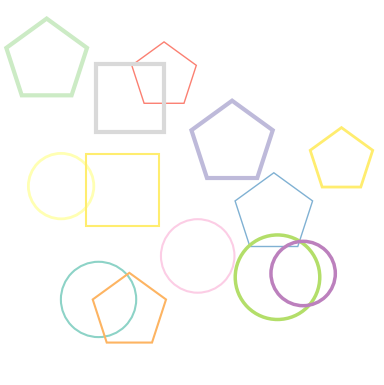[{"shape": "circle", "thickness": 1.5, "radius": 0.49, "center": [0.256, 0.222]}, {"shape": "circle", "thickness": 2, "radius": 0.43, "center": [0.159, 0.517]}, {"shape": "pentagon", "thickness": 3, "radius": 0.56, "center": [0.603, 0.627]}, {"shape": "pentagon", "thickness": 1, "radius": 0.44, "center": [0.426, 0.803]}, {"shape": "pentagon", "thickness": 1, "radius": 0.53, "center": [0.711, 0.445]}, {"shape": "pentagon", "thickness": 1.5, "radius": 0.5, "center": [0.336, 0.191]}, {"shape": "circle", "thickness": 2.5, "radius": 0.55, "center": [0.721, 0.28]}, {"shape": "circle", "thickness": 1.5, "radius": 0.48, "center": [0.514, 0.335]}, {"shape": "square", "thickness": 3, "radius": 0.44, "center": [0.339, 0.745]}, {"shape": "circle", "thickness": 2.5, "radius": 0.42, "center": [0.787, 0.29]}, {"shape": "pentagon", "thickness": 3, "radius": 0.55, "center": [0.121, 0.842]}, {"shape": "square", "thickness": 1.5, "radius": 0.47, "center": [0.318, 0.507]}, {"shape": "pentagon", "thickness": 2, "radius": 0.43, "center": [0.887, 0.583]}]